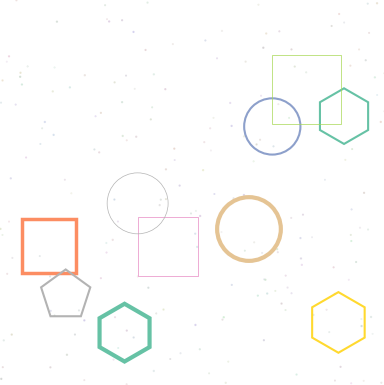[{"shape": "hexagon", "thickness": 3, "radius": 0.37, "center": [0.324, 0.136]}, {"shape": "hexagon", "thickness": 1.5, "radius": 0.36, "center": [0.894, 0.698]}, {"shape": "square", "thickness": 2.5, "radius": 0.35, "center": [0.126, 0.361]}, {"shape": "circle", "thickness": 1.5, "radius": 0.37, "center": [0.707, 0.672]}, {"shape": "square", "thickness": 0.5, "radius": 0.39, "center": [0.437, 0.36]}, {"shape": "square", "thickness": 0.5, "radius": 0.45, "center": [0.796, 0.767]}, {"shape": "hexagon", "thickness": 1.5, "radius": 0.39, "center": [0.879, 0.162]}, {"shape": "circle", "thickness": 3, "radius": 0.41, "center": [0.647, 0.405]}, {"shape": "pentagon", "thickness": 1.5, "radius": 0.34, "center": [0.171, 0.233]}, {"shape": "circle", "thickness": 0.5, "radius": 0.4, "center": [0.357, 0.472]}]